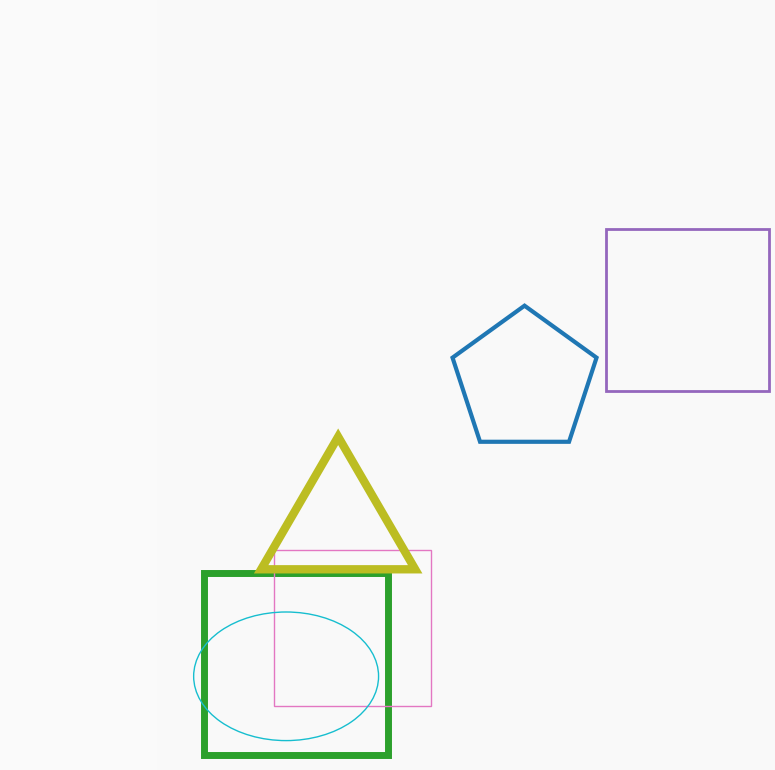[{"shape": "pentagon", "thickness": 1.5, "radius": 0.49, "center": [0.677, 0.505]}, {"shape": "square", "thickness": 2.5, "radius": 0.59, "center": [0.382, 0.138]}, {"shape": "square", "thickness": 1, "radius": 0.53, "center": [0.887, 0.597]}, {"shape": "square", "thickness": 0.5, "radius": 0.51, "center": [0.455, 0.185]}, {"shape": "triangle", "thickness": 3, "radius": 0.57, "center": [0.436, 0.318]}, {"shape": "oval", "thickness": 0.5, "radius": 0.6, "center": [0.369, 0.122]}]